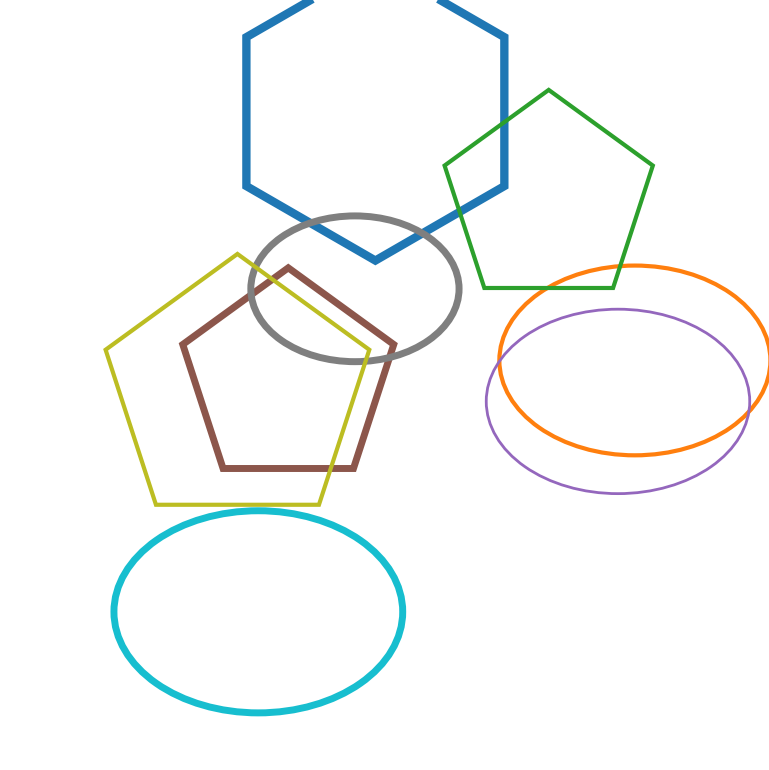[{"shape": "hexagon", "thickness": 3, "radius": 0.97, "center": [0.487, 0.855]}, {"shape": "oval", "thickness": 1.5, "radius": 0.88, "center": [0.825, 0.532]}, {"shape": "pentagon", "thickness": 1.5, "radius": 0.71, "center": [0.713, 0.741]}, {"shape": "oval", "thickness": 1, "radius": 0.86, "center": [0.803, 0.479]}, {"shape": "pentagon", "thickness": 2.5, "radius": 0.72, "center": [0.374, 0.508]}, {"shape": "oval", "thickness": 2.5, "radius": 0.68, "center": [0.461, 0.625]}, {"shape": "pentagon", "thickness": 1.5, "radius": 0.9, "center": [0.308, 0.49]}, {"shape": "oval", "thickness": 2.5, "radius": 0.94, "center": [0.335, 0.205]}]